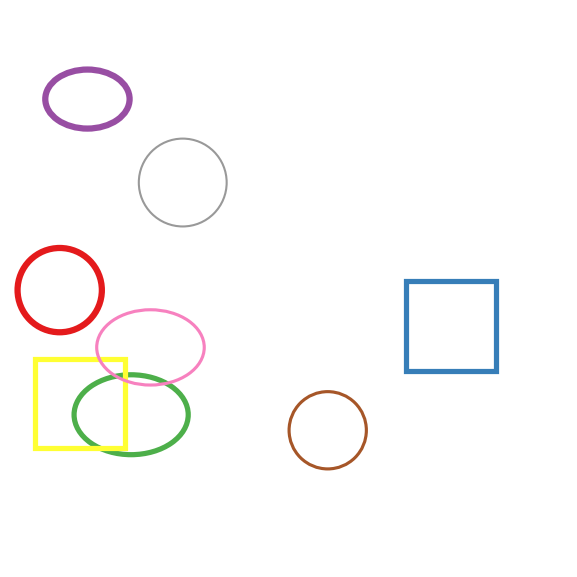[{"shape": "circle", "thickness": 3, "radius": 0.36, "center": [0.103, 0.497]}, {"shape": "square", "thickness": 2.5, "radius": 0.39, "center": [0.781, 0.434]}, {"shape": "oval", "thickness": 2.5, "radius": 0.49, "center": [0.227, 0.281]}, {"shape": "oval", "thickness": 3, "radius": 0.36, "center": [0.151, 0.828]}, {"shape": "square", "thickness": 2.5, "radius": 0.39, "center": [0.139, 0.301]}, {"shape": "circle", "thickness": 1.5, "radius": 0.33, "center": [0.567, 0.254]}, {"shape": "oval", "thickness": 1.5, "radius": 0.47, "center": [0.261, 0.398]}, {"shape": "circle", "thickness": 1, "radius": 0.38, "center": [0.316, 0.683]}]